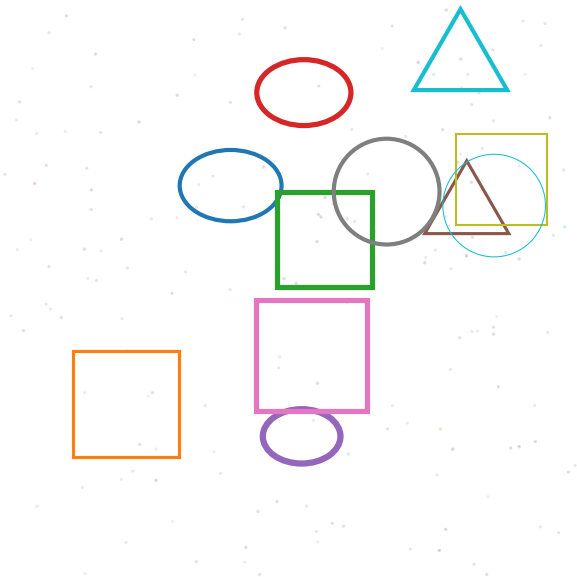[{"shape": "oval", "thickness": 2, "radius": 0.44, "center": [0.399, 0.678]}, {"shape": "square", "thickness": 1.5, "radius": 0.46, "center": [0.218, 0.3]}, {"shape": "square", "thickness": 2.5, "radius": 0.41, "center": [0.562, 0.584]}, {"shape": "oval", "thickness": 2.5, "radius": 0.41, "center": [0.526, 0.839]}, {"shape": "oval", "thickness": 3, "radius": 0.34, "center": [0.522, 0.244]}, {"shape": "triangle", "thickness": 1.5, "radius": 0.42, "center": [0.808, 0.637]}, {"shape": "square", "thickness": 2.5, "radius": 0.48, "center": [0.539, 0.384]}, {"shape": "circle", "thickness": 2, "radius": 0.46, "center": [0.67, 0.667]}, {"shape": "square", "thickness": 1, "radius": 0.39, "center": [0.868, 0.689]}, {"shape": "triangle", "thickness": 2, "radius": 0.47, "center": [0.797, 0.89]}, {"shape": "circle", "thickness": 0.5, "radius": 0.44, "center": [0.856, 0.643]}]